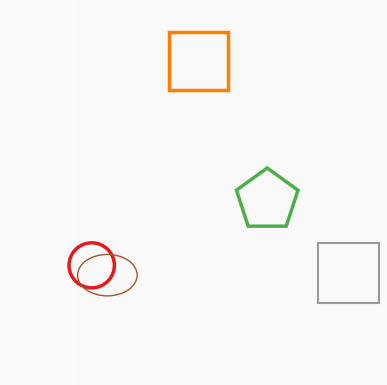[{"shape": "circle", "thickness": 2.5, "radius": 0.29, "center": [0.237, 0.311]}, {"shape": "pentagon", "thickness": 2.5, "radius": 0.42, "center": [0.69, 0.48]}, {"shape": "square", "thickness": 2.5, "radius": 0.38, "center": [0.513, 0.841]}, {"shape": "oval", "thickness": 1, "radius": 0.38, "center": [0.277, 0.285]}, {"shape": "square", "thickness": 1.5, "radius": 0.39, "center": [0.9, 0.292]}]